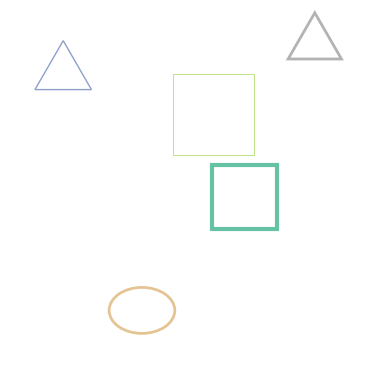[{"shape": "square", "thickness": 3, "radius": 0.42, "center": [0.635, 0.489]}, {"shape": "triangle", "thickness": 1, "radius": 0.42, "center": [0.164, 0.81]}, {"shape": "square", "thickness": 0.5, "radius": 0.53, "center": [0.554, 0.702]}, {"shape": "oval", "thickness": 2, "radius": 0.43, "center": [0.369, 0.194]}, {"shape": "triangle", "thickness": 2, "radius": 0.4, "center": [0.818, 0.887]}]